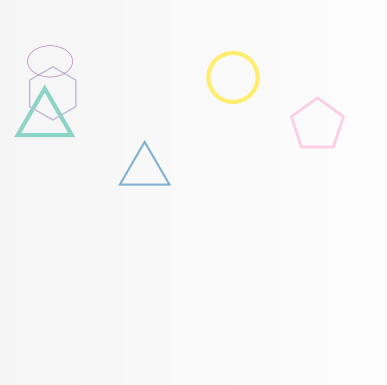[{"shape": "triangle", "thickness": 3, "radius": 0.4, "center": [0.115, 0.69]}, {"shape": "hexagon", "thickness": 1, "radius": 0.34, "center": [0.136, 0.758]}, {"shape": "triangle", "thickness": 1.5, "radius": 0.37, "center": [0.373, 0.558]}, {"shape": "pentagon", "thickness": 2, "radius": 0.35, "center": [0.819, 0.675]}, {"shape": "oval", "thickness": 0.5, "radius": 0.29, "center": [0.129, 0.841]}, {"shape": "circle", "thickness": 3, "radius": 0.32, "center": [0.601, 0.799]}]